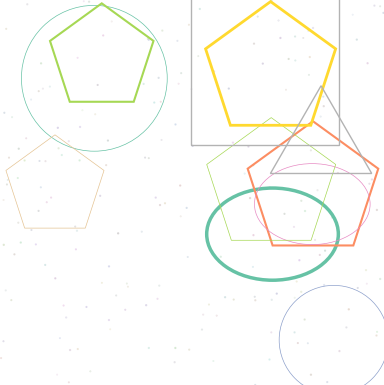[{"shape": "circle", "thickness": 0.5, "radius": 0.95, "center": [0.245, 0.797]}, {"shape": "oval", "thickness": 2.5, "radius": 0.85, "center": [0.708, 0.392]}, {"shape": "pentagon", "thickness": 1.5, "radius": 0.89, "center": [0.813, 0.507]}, {"shape": "circle", "thickness": 0.5, "radius": 0.71, "center": [0.867, 0.117]}, {"shape": "oval", "thickness": 0.5, "radius": 0.75, "center": [0.811, 0.47]}, {"shape": "pentagon", "thickness": 1.5, "radius": 0.71, "center": [0.264, 0.85]}, {"shape": "pentagon", "thickness": 0.5, "radius": 0.88, "center": [0.704, 0.518]}, {"shape": "pentagon", "thickness": 2, "radius": 0.89, "center": [0.703, 0.818]}, {"shape": "pentagon", "thickness": 0.5, "radius": 0.67, "center": [0.143, 0.516]}, {"shape": "square", "thickness": 1, "radius": 0.96, "center": [0.688, 0.814]}, {"shape": "triangle", "thickness": 1, "radius": 0.76, "center": [0.834, 0.625]}]